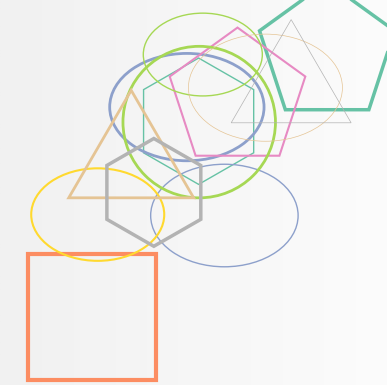[{"shape": "pentagon", "thickness": 2.5, "radius": 0.92, "center": [0.844, 0.863]}, {"shape": "hexagon", "thickness": 1, "radius": 0.82, "center": [0.513, 0.685]}, {"shape": "square", "thickness": 3, "radius": 0.82, "center": [0.238, 0.177]}, {"shape": "oval", "thickness": 1, "radius": 0.95, "center": [0.579, 0.44]}, {"shape": "oval", "thickness": 2, "radius": 1.0, "center": [0.482, 0.722]}, {"shape": "pentagon", "thickness": 1.5, "radius": 0.92, "center": [0.613, 0.744]}, {"shape": "circle", "thickness": 2, "radius": 0.98, "center": [0.514, 0.683]}, {"shape": "oval", "thickness": 1, "radius": 0.77, "center": [0.523, 0.858]}, {"shape": "oval", "thickness": 1.5, "radius": 0.86, "center": [0.252, 0.443]}, {"shape": "triangle", "thickness": 2, "radius": 0.93, "center": [0.339, 0.579]}, {"shape": "oval", "thickness": 0.5, "radius": 0.99, "center": [0.685, 0.772]}, {"shape": "hexagon", "thickness": 2.5, "radius": 0.7, "center": [0.397, 0.5]}, {"shape": "triangle", "thickness": 0.5, "radius": 0.89, "center": [0.751, 0.77]}]